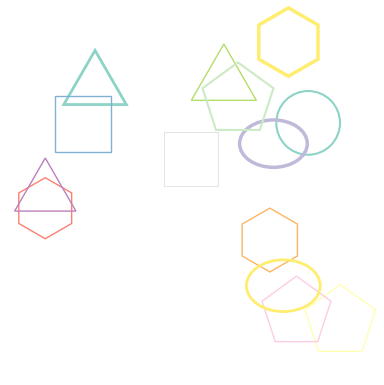[{"shape": "triangle", "thickness": 2, "radius": 0.47, "center": [0.247, 0.775]}, {"shape": "circle", "thickness": 1.5, "radius": 0.41, "center": [0.8, 0.681]}, {"shape": "pentagon", "thickness": 1, "radius": 0.48, "center": [0.884, 0.165]}, {"shape": "oval", "thickness": 2.5, "radius": 0.44, "center": [0.71, 0.627]}, {"shape": "hexagon", "thickness": 1, "radius": 0.4, "center": [0.117, 0.459]}, {"shape": "square", "thickness": 1, "radius": 0.36, "center": [0.214, 0.678]}, {"shape": "hexagon", "thickness": 1, "radius": 0.41, "center": [0.701, 0.377]}, {"shape": "triangle", "thickness": 1, "radius": 0.49, "center": [0.581, 0.788]}, {"shape": "pentagon", "thickness": 1, "radius": 0.47, "center": [0.77, 0.189]}, {"shape": "square", "thickness": 0.5, "radius": 0.35, "center": [0.496, 0.587]}, {"shape": "triangle", "thickness": 1, "radius": 0.46, "center": [0.118, 0.498]}, {"shape": "pentagon", "thickness": 1.5, "radius": 0.48, "center": [0.618, 0.741]}, {"shape": "hexagon", "thickness": 2.5, "radius": 0.44, "center": [0.749, 0.891]}, {"shape": "oval", "thickness": 2, "radius": 0.48, "center": [0.736, 0.258]}]